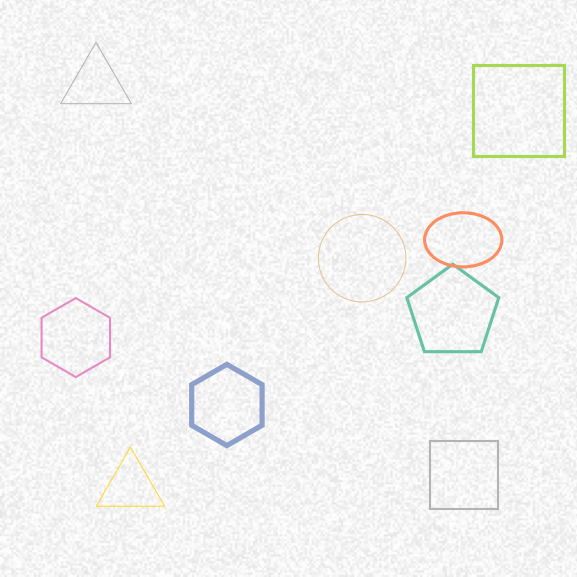[{"shape": "pentagon", "thickness": 1.5, "radius": 0.42, "center": [0.784, 0.458]}, {"shape": "oval", "thickness": 1.5, "radius": 0.33, "center": [0.802, 0.584]}, {"shape": "hexagon", "thickness": 2.5, "radius": 0.35, "center": [0.393, 0.298]}, {"shape": "hexagon", "thickness": 1, "radius": 0.34, "center": [0.131, 0.415]}, {"shape": "square", "thickness": 1.5, "radius": 0.4, "center": [0.897, 0.808]}, {"shape": "triangle", "thickness": 0.5, "radius": 0.34, "center": [0.226, 0.157]}, {"shape": "circle", "thickness": 0.5, "radius": 0.38, "center": [0.627, 0.552]}, {"shape": "square", "thickness": 1, "radius": 0.29, "center": [0.804, 0.176]}, {"shape": "triangle", "thickness": 0.5, "radius": 0.35, "center": [0.166, 0.855]}]